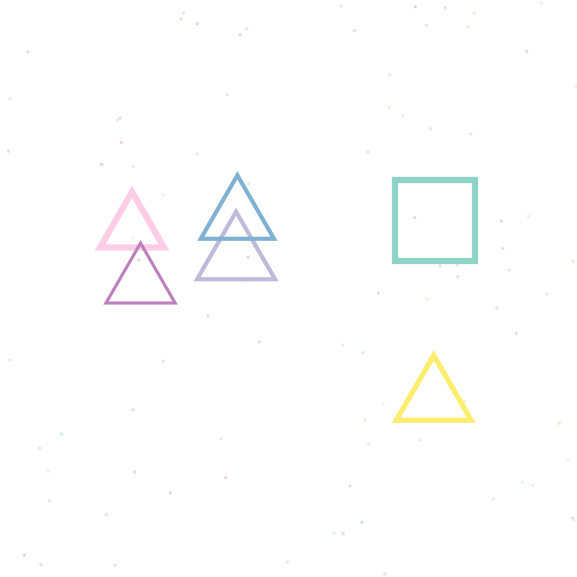[{"shape": "square", "thickness": 3, "radius": 0.35, "center": [0.754, 0.617]}, {"shape": "triangle", "thickness": 2, "radius": 0.39, "center": [0.409, 0.555]}, {"shape": "triangle", "thickness": 2, "radius": 0.37, "center": [0.411, 0.622]}, {"shape": "triangle", "thickness": 3, "radius": 0.32, "center": [0.229, 0.603]}, {"shape": "triangle", "thickness": 1.5, "radius": 0.35, "center": [0.243, 0.509]}, {"shape": "triangle", "thickness": 2.5, "radius": 0.37, "center": [0.751, 0.309]}]